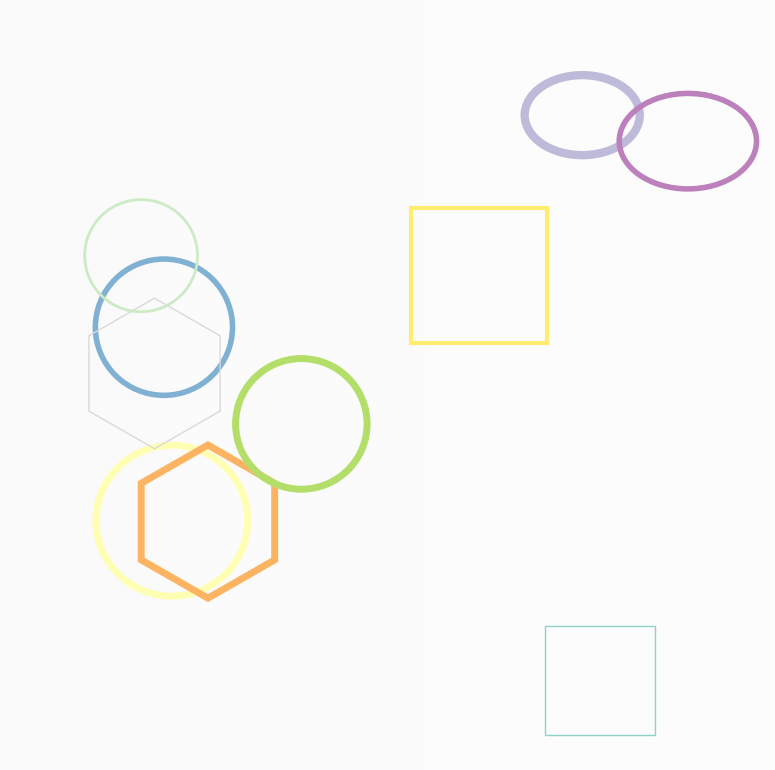[{"shape": "square", "thickness": 0.5, "radius": 0.36, "center": [0.775, 0.117]}, {"shape": "circle", "thickness": 2.5, "radius": 0.49, "center": [0.222, 0.324]}, {"shape": "oval", "thickness": 3, "radius": 0.37, "center": [0.751, 0.85]}, {"shape": "circle", "thickness": 2, "radius": 0.44, "center": [0.212, 0.575]}, {"shape": "hexagon", "thickness": 2.5, "radius": 0.5, "center": [0.268, 0.323]}, {"shape": "circle", "thickness": 2.5, "radius": 0.42, "center": [0.389, 0.449]}, {"shape": "hexagon", "thickness": 0.5, "radius": 0.49, "center": [0.199, 0.515]}, {"shape": "oval", "thickness": 2, "radius": 0.44, "center": [0.888, 0.817]}, {"shape": "circle", "thickness": 1, "radius": 0.36, "center": [0.182, 0.668]}, {"shape": "square", "thickness": 1.5, "radius": 0.44, "center": [0.618, 0.643]}]